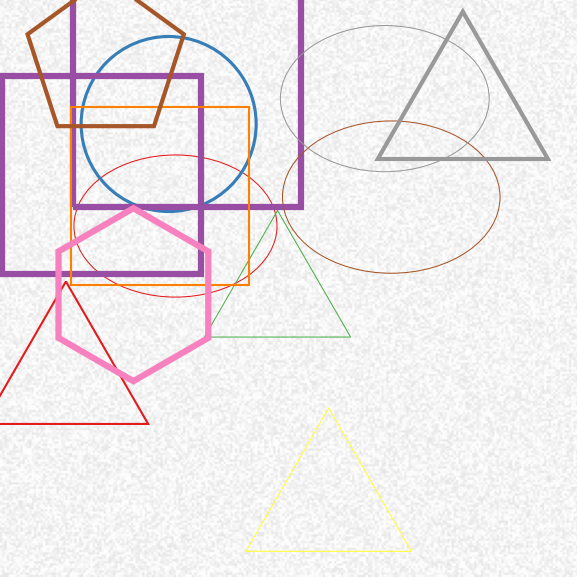[{"shape": "triangle", "thickness": 1, "radius": 0.82, "center": [0.114, 0.347]}, {"shape": "oval", "thickness": 0.5, "radius": 0.88, "center": [0.304, 0.608]}, {"shape": "circle", "thickness": 1.5, "radius": 0.76, "center": [0.292, 0.784]}, {"shape": "triangle", "thickness": 0.5, "radius": 0.73, "center": [0.481, 0.489]}, {"shape": "square", "thickness": 3, "radius": 0.86, "center": [0.176, 0.696]}, {"shape": "square", "thickness": 3, "radius": 0.99, "center": [0.324, 0.837]}, {"shape": "square", "thickness": 1, "radius": 0.77, "center": [0.277, 0.66]}, {"shape": "triangle", "thickness": 0.5, "radius": 0.83, "center": [0.569, 0.127]}, {"shape": "pentagon", "thickness": 2, "radius": 0.71, "center": [0.183, 0.896]}, {"shape": "oval", "thickness": 0.5, "radius": 0.94, "center": [0.677, 0.658]}, {"shape": "hexagon", "thickness": 3, "radius": 0.75, "center": [0.231, 0.489]}, {"shape": "oval", "thickness": 0.5, "radius": 0.9, "center": [0.666, 0.828]}, {"shape": "triangle", "thickness": 2, "radius": 0.85, "center": [0.801, 0.809]}]